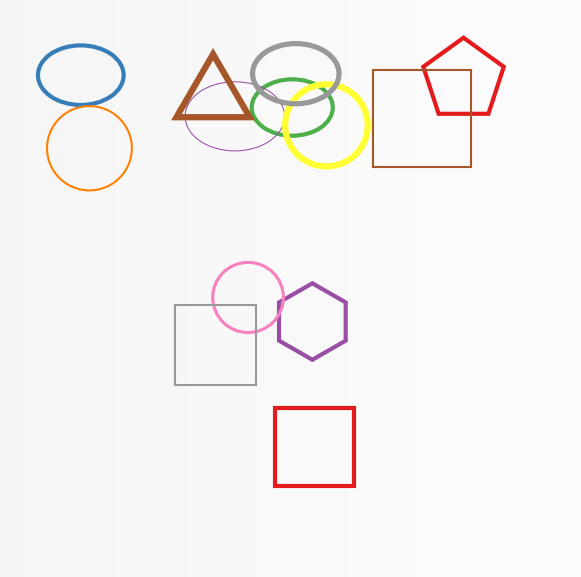[{"shape": "square", "thickness": 2, "radius": 0.34, "center": [0.541, 0.225]}, {"shape": "pentagon", "thickness": 2, "radius": 0.36, "center": [0.797, 0.861]}, {"shape": "oval", "thickness": 2, "radius": 0.37, "center": [0.139, 0.869]}, {"shape": "oval", "thickness": 2, "radius": 0.35, "center": [0.503, 0.813]}, {"shape": "hexagon", "thickness": 2, "radius": 0.33, "center": [0.537, 0.442]}, {"shape": "oval", "thickness": 0.5, "radius": 0.43, "center": [0.404, 0.798]}, {"shape": "circle", "thickness": 1, "radius": 0.36, "center": [0.154, 0.742]}, {"shape": "circle", "thickness": 3, "radius": 0.36, "center": [0.562, 0.782]}, {"shape": "square", "thickness": 1, "radius": 0.42, "center": [0.725, 0.795]}, {"shape": "triangle", "thickness": 3, "radius": 0.36, "center": [0.367, 0.833]}, {"shape": "circle", "thickness": 1.5, "radius": 0.3, "center": [0.427, 0.484]}, {"shape": "square", "thickness": 1, "radius": 0.35, "center": [0.371, 0.402]}, {"shape": "oval", "thickness": 2.5, "radius": 0.37, "center": [0.509, 0.872]}]